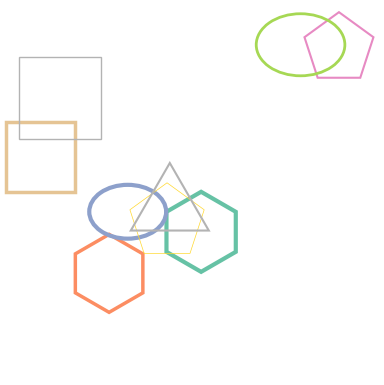[{"shape": "hexagon", "thickness": 3, "radius": 0.52, "center": [0.522, 0.398]}, {"shape": "hexagon", "thickness": 2.5, "radius": 0.51, "center": [0.283, 0.29]}, {"shape": "oval", "thickness": 3, "radius": 0.5, "center": [0.332, 0.45]}, {"shape": "pentagon", "thickness": 1.5, "radius": 0.47, "center": [0.88, 0.874]}, {"shape": "oval", "thickness": 2, "radius": 0.58, "center": [0.781, 0.884]}, {"shape": "pentagon", "thickness": 0.5, "radius": 0.51, "center": [0.434, 0.424]}, {"shape": "square", "thickness": 2.5, "radius": 0.45, "center": [0.106, 0.592]}, {"shape": "triangle", "thickness": 1.5, "radius": 0.58, "center": [0.441, 0.46]}, {"shape": "square", "thickness": 1, "radius": 0.53, "center": [0.157, 0.746]}]